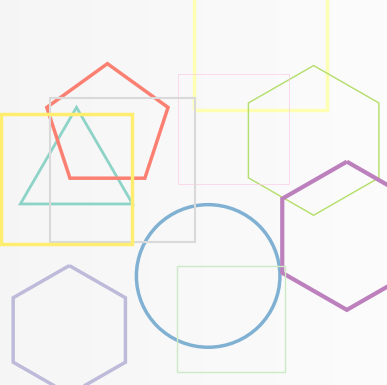[{"shape": "triangle", "thickness": 2, "radius": 0.84, "center": [0.197, 0.554]}, {"shape": "square", "thickness": 2.5, "radius": 0.86, "center": [0.672, 0.887]}, {"shape": "hexagon", "thickness": 2.5, "radius": 0.84, "center": [0.179, 0.143]}, {"shape": "pentagon", "thickness": 2.5, "radius": 0.82, "center": [0.277, 0.67]}, {"shape": "circle", "thickness": 2.5, "radius": 0.93, "center": [0.537, 0.283]}, {"shape": "hexagon", "thickness": 1, "radius": 0.97, "center": [0.809, 0.635]}, {"shape": "square", "thickness": 0.5, "radius": 0.72, "center": [0.603, 0.665]}, {"shape": "square", "thickness": 1.5, "radius": 0.93, "center": [0.316, 0.559]}, {"shape": "hexagon", "thickness": 3, "radius": 0.96, "center": [0.895, 0.388]}, {"shape": "square", "thickness": 1, "radius": 0.69, "center": [0.596, 0.172]}, {"shape": "square", "thickness": 2.5, "radius": 0.85, "center": [0.172, 0.536]}]